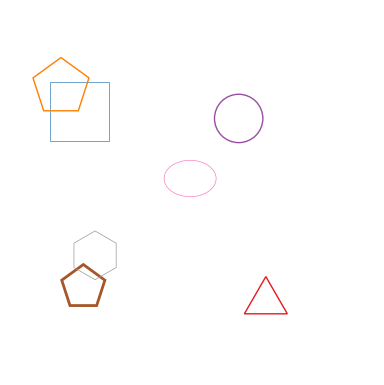[{"shape": "triangle", "thickness": 1, "radius": 0.32, "center": [0.691, 0.217]}, {"shape": "square", "thickness": 0.5, "radius": 0.38, "center": [0.206, 0.711]}, {"shape": "circle", "thickness": 1, "radius": 0.31, "center": [0.62, 0.692]}, {"shape": "pentagon", "thickness": 1, "radius": 0.38, "center": [0.158, 0.774]}, {"shape": "pentagon", "thickness": 2, "radius": 0.29, "center": [0.216, 0.254]}, {"shape": "oval", "thickness": 0.5, "radius": 0.34, "center": [0.494, 0.536]}, {"shape": "hexagon", "thickness": 0.5, "radius": 0.32, "center": [0.247, 0.337]}]